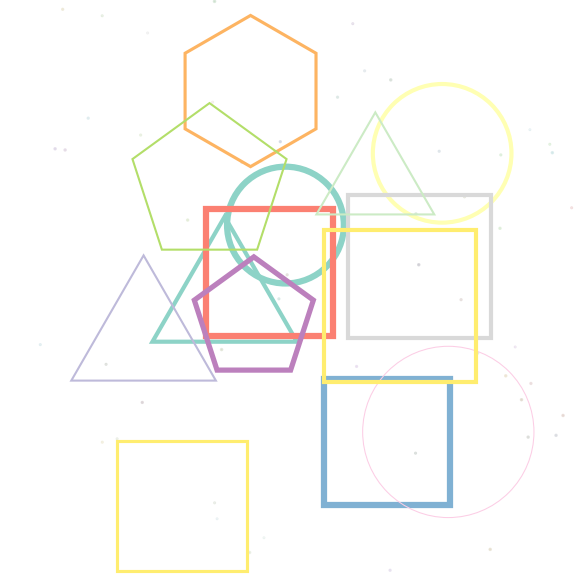[{"shape": "triangle", "thickness": 2, "radius": 0.72, "center": [0.389, 0.48]}, {"shape": "circle", "thickness": 3, "radius": 0.51, "center": [0.494, 0.609]}, {"shape": "circle", "thickness": 2, "radius": 0.6, "center": [0.766, 0.734]}, {"shape": "triangle", "thickness": 1, "radius": 0.72, "center": [0.249, 0.412]}, {"shape": "square", "thickness": 3, "radius": 0.55, "center": [0.467, 0.527]}, {"shape": "square", "thickness": 3, "radius": 0.55, "center": [0.671, 0.234]}, {"shape": "hexagon", "thickness": 1.5, "radius": 0.65, "center": [0.434, 0.841]}, {"shape": "pentagon", "thickness": 1, "radius": 0.7, "center": [0.363, 0.68]}, {"shape": "circle", "thickness": 0.5, "radius": 0.74, "center": [0.776, 0.251]}, {"shape": "square", "thickness": 2, "radius": 0.62, "center": [0.726, 0.538]}, {"shape": "pentagon", "thickness": 2.5, "radius": 0.54, "center": [0.44, 0.446]}, {"shape": "triangle", "thickness": 1, "radius": 0.59, "center": [0.65, 0.687]}, {"shape": "square", "thickness": 2, "radius": 0.66, "center": [0.692, 0.469]}, {"shape": "square", "thickness": 1.5, "radius": 0.56, "center": [0.315, 0.123]}]